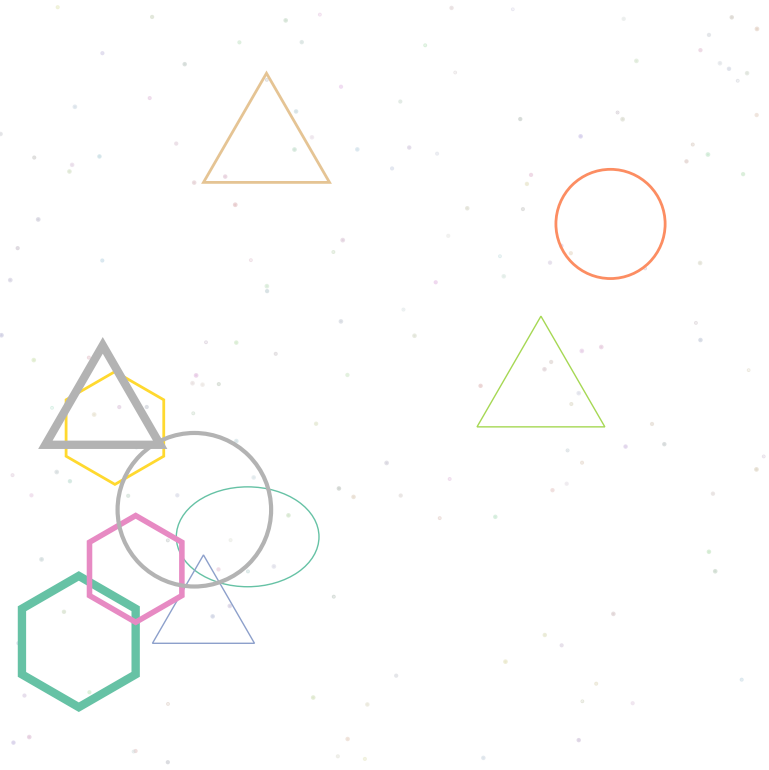[{"shape": "hexagon", "thickness": 3, "radius": 0.43, "center": [0.102, 0.167]}, {"shape": "oval", "thickness": 0.5, "radius": 0.46, "center": [0.322, 0.303]}, {"shape": "circle", "thickness": 1, "radius": 0.35, "center": [0.793, 0.709]}, {"shape": "triangle", "thickness": 0.5, "radius": 0.38, "center": [0.264, 0.203]}, {"shape": "hexagon", "thickness": 2, "radius": 0.35, "center": [0.176, 0.261]}, {"shape": "triangle", "thickness": 0.5, "radius": 0.48, "center": [0.703, 0.494]}, {"shape": "hexagon", "thickness": 1, "radius": 0.37, "center": [0.149, 0.444]}, {"shape": "triangle", "thickness": 1, "radius": 0.47, "center": [0.346, 0.81]}, {"shape": "circle", "thickness": 1.5, "radius": 0.5, "center": [0.252, 0.338]}, {"shape": "triangle", "thickness": 3, "radius": 0.43, "center": [0.133, 0.465]}]